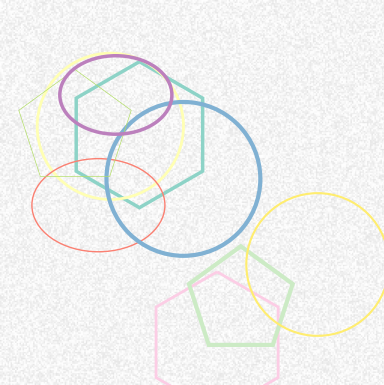[{"shape": "hexagon", "thickness": 2.5, "radius": 0.95, "center": [0.362, 0.65]}, {"shape": "circle", "thickness": 2, "radius": 0.95, "center": [0.287, 0.672]}, {"shape": "oval", "thickness": 1, "radius": 0.86, "center": [0.256, 0.467]}, {"shape": "circle", "thickness": 3, "radius": 1.0, "center": [0.476, 0.535]}, {"shape": "pentagon", "thickness": 0.5, "radius": 0.77, "center": [0.195, 0.666]}, {"shape": "hexagon", "thickness": 2, "radius": 0.92, "center": [0.564, 0.111]}, {"shape": "oval", "thickness": 2.5, "radius": 0.73, "center": [0.301, 0.753]}, {"shape": "pentagon", "thickness": 3, "radius": 0.71, "center": [0.625, 0.219]}, {"shape": "circle", "thickness": 1.5, "radius": 0.93, "center": [0.825, 0.313]}]